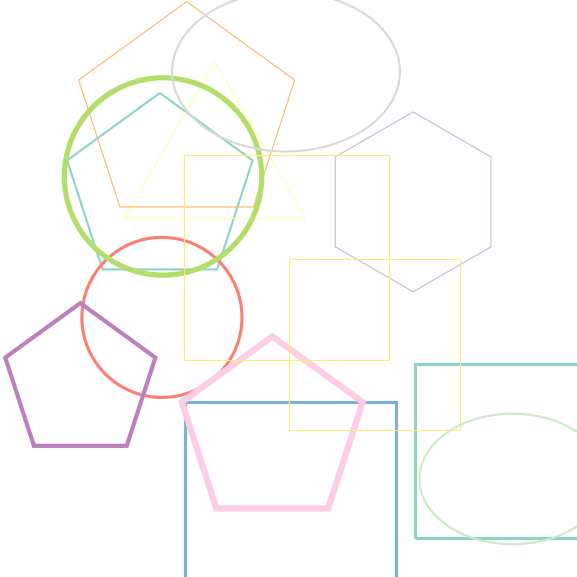[{"shape": "pentagon", "thickness": 1, "radius": 0.84, "center": [0.277, 0.669]}, {"shape": "square", "thickness": 1.5, "radius": 0.76, "center": [0.871, 0.218]}, {"shape": "triangle", "thickness": 0.5, "radius": 0.9, "center": [0.372, 0.711]}, {"shape": "hexagon", "thickness": 0.5, "radius": 0.78, "center": [0.715, 0.65]}, {"shape": "circle", "thickness": 1.5, "radius": 0.69, "center": [0.28, 0.45]}, {"shape": "square", "thickness": 1.5, "radius": 0.92, "center": [0.503, 0.119]}, {"shape": "pentagon", "thickness": 0.5, "radius": 0.98, "center": [0.323, 0.8]}, {"shape": "circle", "thickness": 2.5, "radius": 0.85, "center": [0.282, 0.694]}, {"shape": "pentagon", "thickness": 3, "radius": 0.82, "center": [0.471, 0.252]}, {"shape": "oval", "thickness": 1, "radius": 0.99, "center": [0.495, 0.875]}, {"shape": "pentagon", "thickness": 2, "radius": 0.68, "center": [0.139, 0.338]}, {"shape": "oval", "thickness": 1, "radius": 0.81, "center": [0.888, 0.17]}, {"shape": "square", "thickness": 0.5, "radius": 0.74, "center": [0.648, 0.403]}, {"shape": "square", "thickness": 0.5, "radius": 0.88, "center": [0.496, 0.553]}]